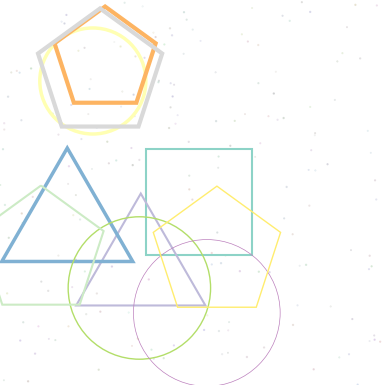[{"shape": "square", "thickness": 1.5, "radius": 0.69, "center": [0.517, 0.475]}, {"shape": "circle", "thickness": 2.5, "radius": 0.69, "center": [0.241, 0.79]}, {"shape": "triangle", "thickness": 1.5, "radius": 0.97, "center": [0.366, 0.303]}, {"shape": "triangle", "thickness": 2.5, "radius": 0.98, "center": [0.175, 0.419]}, {"shape": "pentagon", "thickness": 3, "radius": 0.69, "center": [0.273, 0.845]}, {"shape": "circle", "thickness": 1, "radius": 0.92, "center": [0.362, 0.252]}, {"shape": "pentagon", "thickness": 3, "radius": 0.85, "center": [0.26, 0.809]}, {"shape": "circle", "thickness": 0.5, "radius": 0.95, "center": [0.537, 0.187]}, {"shape": "pentagon", "thickness": 1.5, "radius": 0.86, "center": [0.106, 0.347]}, {"shape": "pentagon", "thickness": 1, "radius": 0.87, "center": [0.563, 0.343]}]